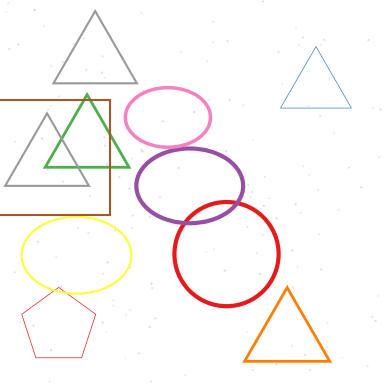[{"shape": "pentagon", "thickness": 0.5, "radius": 0.51, "center": [0.153, 0.152]}, {"shape": "circle", "thickness": 3, "radius": 0.68, "center": [0.588, 0.34]}, {"shape": "triangle", "thickness": 0.5, "radius": 0.53, "center": [0.821, 0.772]}, {"shape": "triangle", "thickness": 2, "radius": 0.63, "center": [0.226, 0.628]}, {"shape": "oval", "thickness": 3, "radius": 0.69, "center": [0.493, 0.517]}, {"shape": "triangle", "thickness": 2, "radius": 0.64, "center": [0.746, 0.125]}, {"shape": "oval", "thickness": 1.5, "radius": 0.71, "center": [0.199, 0.337]}, {"shape": "square", "thickness": 1.5, "radius": 0.75, "center": [0.136, 0.59]}, {"shape": "oval", "thickness": 2.5, "radius": 0.55, "center": [0.436, 0.695]}, {"shape": "triangle", "thickness": 1.5, "radius": 0.63, "center": [0.122, 0.58]}, {"shape": "triangle", "thickness": 1.5, "radius": 0.63, "center": [0.247, 0.846]}]